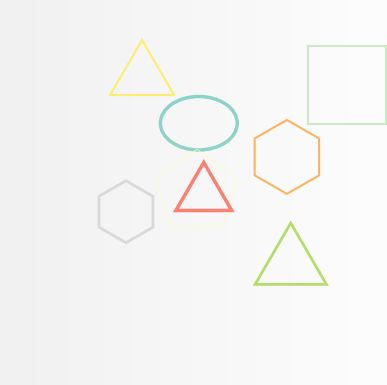[{"shape": "oval", "thickness": 2.5, "radius": 0.5, "center": [0.513, 0.68]}, {"shape": "pentagon", "thickness": 0.5, "radius": 0.56, "center": [0.508, 0.501]}, {"shape": "triangle", "thickness": 2.5, "radius": 0.42, "center": [0.526, 0.495]}, {"shape": "hexagon", "thickness": 1.5, "radius": 0.48, "center": [0.74, 0.592]}, {"shape": "triangle", "thickness": 2, "radius": 0.53, "center": [0.75, 0.314]}, {"shape": "hexagon", "thickness": 2, "radius": 0.4, "center": [0.325, 0.45]}, {"shape": "square", "thickness": 1.5, "radius": 0.51, "center": [0.895, 0.78]}, {"shape": "triangle", "thickness": 1.5, "radius": 0.48, "center": [0.367, 0.801]}]